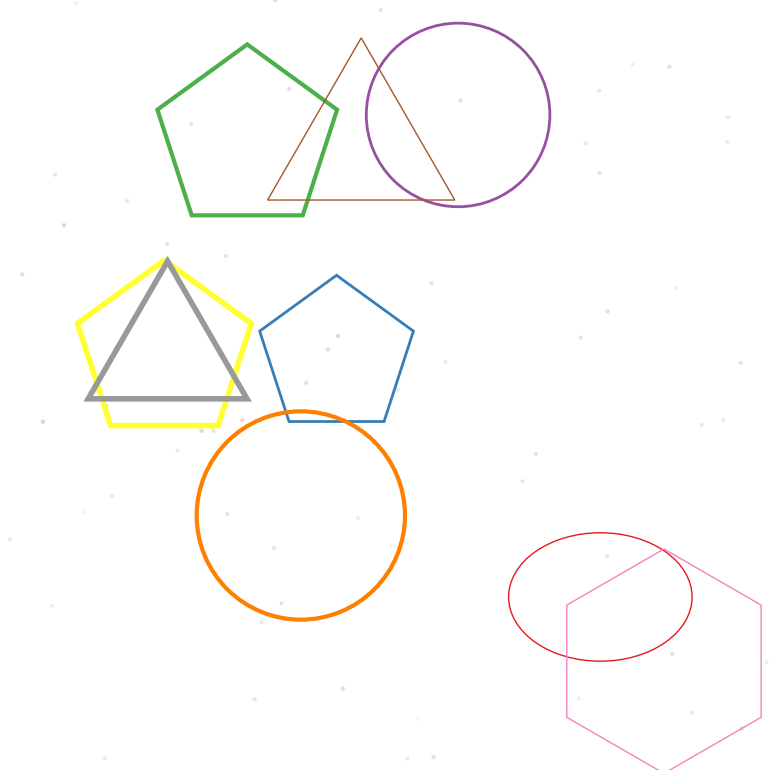[{"shape": "oval", "thickness": 0.5, "radius": 0.6, "center": [0.78, 0.225]}, {"shape": "pentagon", "thickness": 1, "radius": 0.52, "center": [0.437, 0.538]}, {"shape": "pentagon", "thickness": 1.5, "radius": 0.61, "center": [0.321, 0.82]}, {"shape": "circle", "thickness": 1, "radius": 0.6, "center": [0.595, 0.851]}, {"shape": "circle", "thickness": 1.5, "radius": 0.68, "center": [0.391, 0.331]}, {"shape": "pentagon", "thickness": 2, "radius": 0.59, "center": [0.213, 0.543]}, {"shape": "triangle", "thickness": 0.5, "radius": 0.7, "center": [0.469, 0.81]}, {"shape": "hexagon", "thickness": 0.5, "radius": 0.73, "center": [0.862, 0.141]}, {"shape": "triangle", "thickness": 2, "radius": 0.6, "center": [0.218, 0.542]}]